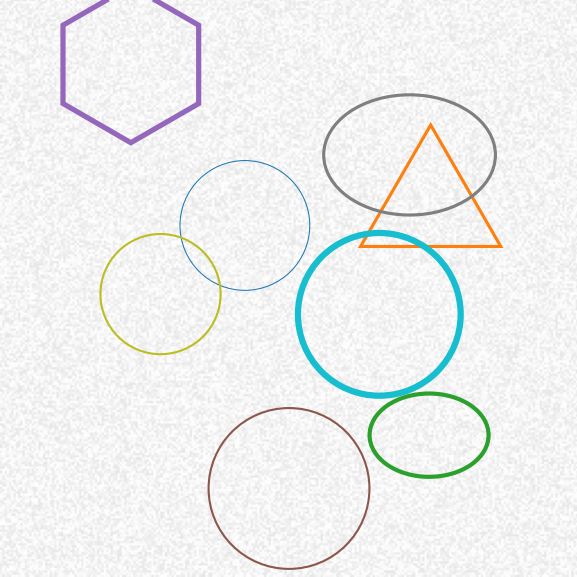[{"shape": "circle", "thickness": 0.5, "radius": 0.56, "center": [0.424, 0.609]}, {"shape": "triangle", "thickness": 1.5, "radius": 0.7, "center": [0.746, 0.642]}, {"shape": "oval", "thickness": 2, "radius": 0.52, "center": [0.743, 0.246]}, {"shape": "hexagon", "thickness": 2.5, "radius": 0.68, "center": [0.227, 0.888]}, {"shape": "circle", "thickness": 1, "radius": 0.7, "center": [0.5, 0.153]}, {"shape": "oval", "thickness": 1.5, "radius": 0.74, "center": [0.709, 0.731]}, {"shape": "circle", "thickness": 1, "radius": 0.52, "center": [0.278, 0.49]}, {"shape": "circle", "thickness": 3, "radius": 0.7, "center": [0.657, 0.455]}]